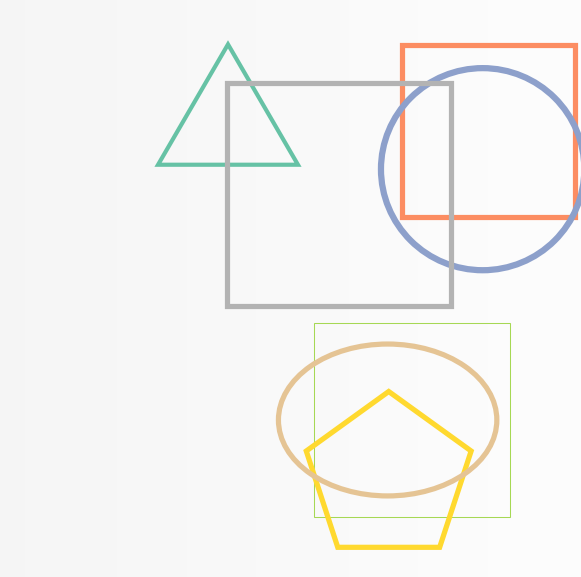[{"shape": "triangle", "thickness": 2, "radius": 0.69, "center": [0.392, 0.783]}, {"shape": "square", "thickness": 2.5, "radius": 0.75, "center": [0.84, 0.773]}, {"shape": "circle", "thickness": 3, "radius": 0.87, "center": [0.83, 0.706]}, {"shape": "square", "thickness": 0.5, "radius": 0.84, "center": [0.709, 0.272]}, {"shape": "pentagon", "thickness": 2.5, "radius": 0.75, "center": [0.669, 0.172]}, {"shape": "oval", "thickness": 2.5, "radius": 0.94, "center": [0.667, 0.272]}, {"shape": "square", "thickness": 2.5, "radius": 0.96, "center": [0.583, 0.662]}]